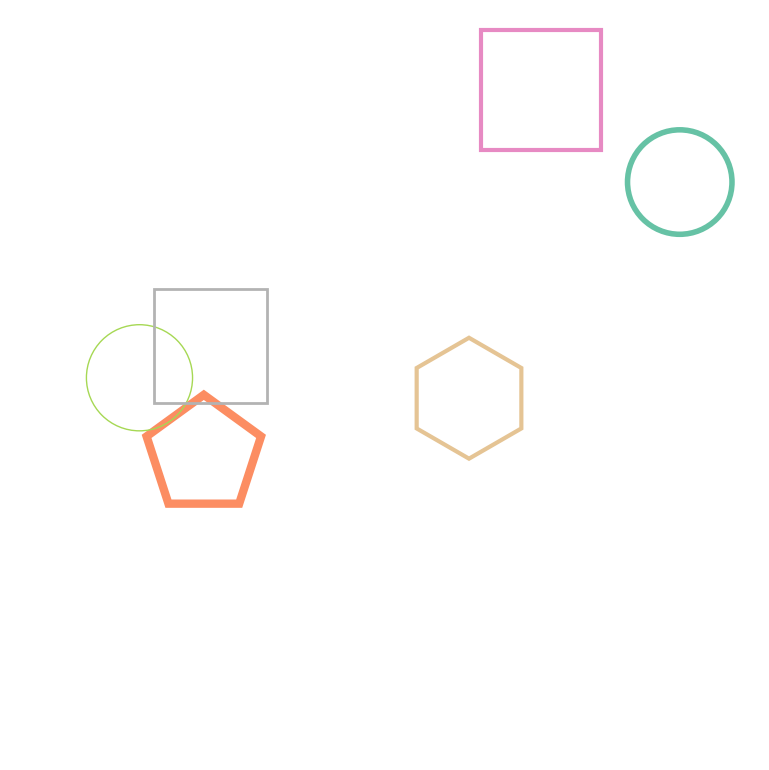[{"shape": "circle", "thickness": 2, "radius": 0.34, "center": [0.883, 0.764]}, {"shape": "pentagon", "thickness": 3, "radius": 0.39, "center": [0.265, 0.409]}, {"shape": "square", "thickness": 1.5, "radius": 0.39, "center": [0.703, 0.883]}, {"shape": "circle", "thickness": 0.5, "radius": 0.34, "center": [0.181, 0.509]}, {"shape": "hexagon", "thickness": 1.5, "radius": 0.39, "center": [0.609, 0.483]}, {"shape": "square", "thickness": 1, "radius": 0.37, "center": [0.274, 0.55]}]